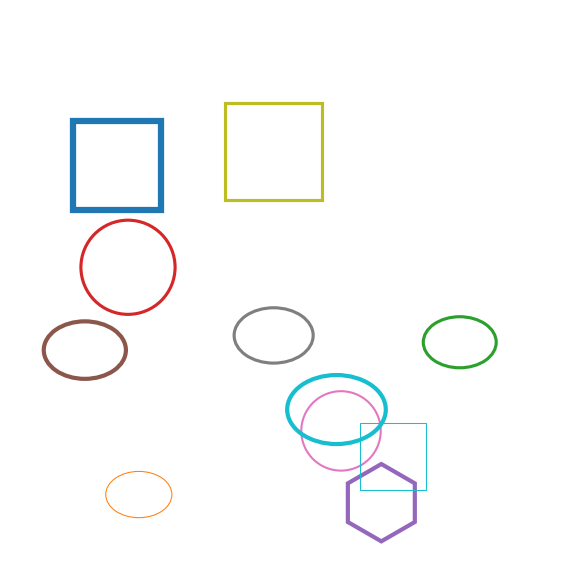[{"shape": "square", "thickness": 3, "radius": 0.38, "center": [0.203, 0.713]}, {"shape": "oval", "thickness": 0.5, "radius": 0.29, "center": [0.24, 0.143]}, {"shape": "oval", "thickness": 1.5, "radius": 0.32, "center": [0.796, 0.406]}, {"shape": "circle", "thickness": 1.5, "radius": 0.41, "center": [0.222, 0.536]}, {"shape": "hexagon", "thickness": 2, "radius": 0.33, "center": [0.66, 0.129]}, {"shape": "oval", "thickness": 2, "radius": 0.36, "center": [0.147, 0.393]}, {"shape": "circle", "thickness": 1, "radius": 0.34, "center": [0.591, 0.253]}, {"shape": "oval", "thickness": 1.5, "radius": 0.34, "center": [0.474, 0.418]}, {"shape": "square", "thickness": 1.5, "radius": 0.42, "center": [0.473, 0.737]}, {"shape": "oval", "thickness": 2, "radius": 0.43, "center": [0.583, 0.29]}, {"shape": "square", "thickness": 0.5, "radius": 0.29, "center": [0.681, 0.209]}]